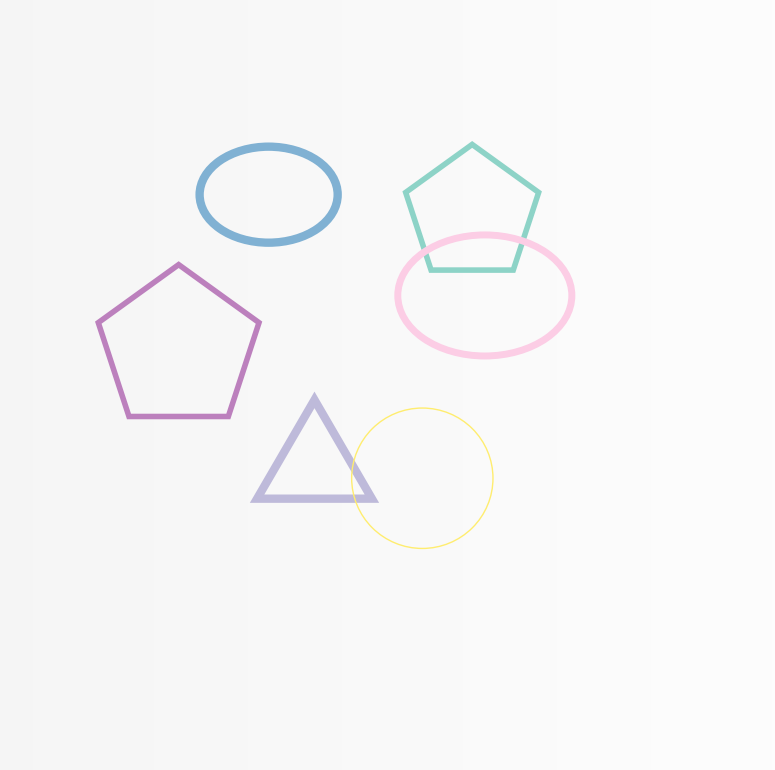[{"shape": "pentagon", "thickness": 2, "radius": 0.45, "center": [0.609, 0.722]}, {"shape": "triangle", "thickness": 3, "radius": 0.43, "center": [0.406, 0.395]}, {"shape": "oval", "thickness": 3, "radius": 0.45, "center": [0.347, 0.747]}, {"shape": "oval", "thickness": 2.5, "radius": 0.56, "center": [0.626, 0.616]}, {"shape": "pentagon", "thickness": 2, "radius": 0.55, "center": [0.231, 0.547]}, {"shape": "circle", "thickness": 0.5, "radius": 0.46, "center": [0.545, 0.379]}]